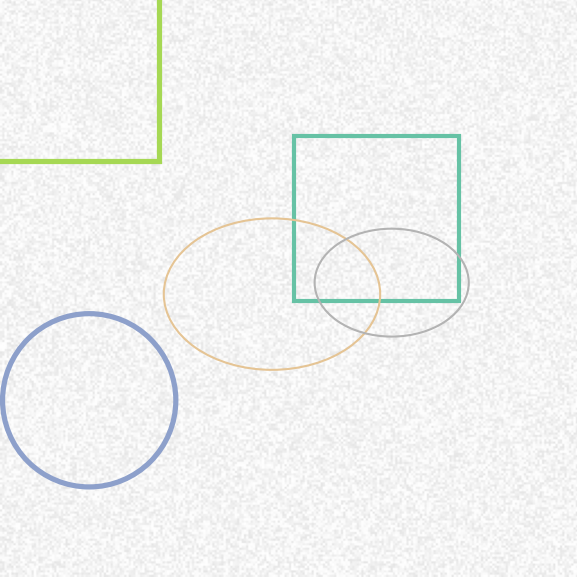[{"shape": "square", "thickness": 2, "radius": 0.71, "center": [0.652, 0.621]}, {"shape": "circle", "thickness": 2.5, "radius": 0.75, "center": [0.154, 0.306]}, {"shape": "square", "thickness": 2.5, "radius": 0.86, "center": [0.103, 0.894]}, {"shape": "oval", "thickness": 1, "radius": 0.94, "center": [0.471, 0.49]}, {"shape": "oval", "thickness": 1, "radius": 0.67, "center": [0.678, 0.51]}]